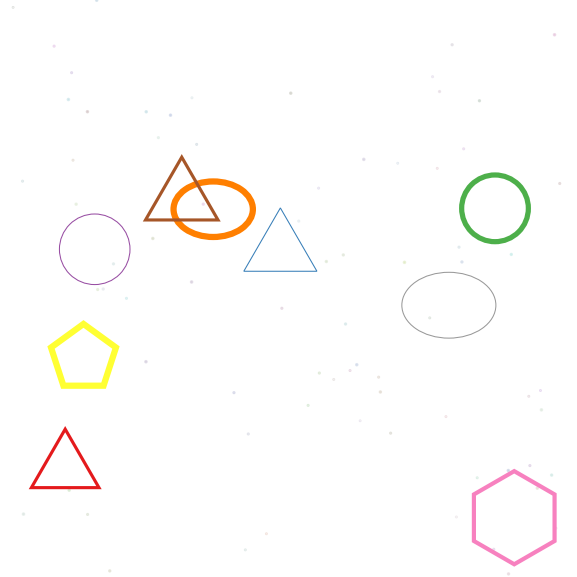[{"shape": "triangle", "thickness": 1.5, "radius": 0.34, "center": [0.113, 0.188]}, {"shape": "triangle", "thickness": 0.5, "radius": 0.37, "center": [0.485, 0.566]}, {"shape": "circle", "thickness": 2.5, "radius": 0.29, "center": [0.857, 0.638]}, {"shape": "circle", "thickness": 0.5, "radius": 0.31, "center": [0.164, 0.567]}, {"shape": "oval", "thickness": 3, "radius": 0.34, "center": [0.369, 0.637]}, {"shape": "pentagon", "thickness": 3, "radius": 0.3, "center": [0.145, 0.379]}, {"shape": "triangle", "thickness": 1.5, "radius": 0.36, "center": [0.315, 0.654]}, {"shape": "hexagon", "thickness": 2, "radius": 0.4, "center": [0.89, 0.103]}, {"shape": "oval", "thickness": 0.5, "radius": 0.41, "center": [0.777, 0.471]}]